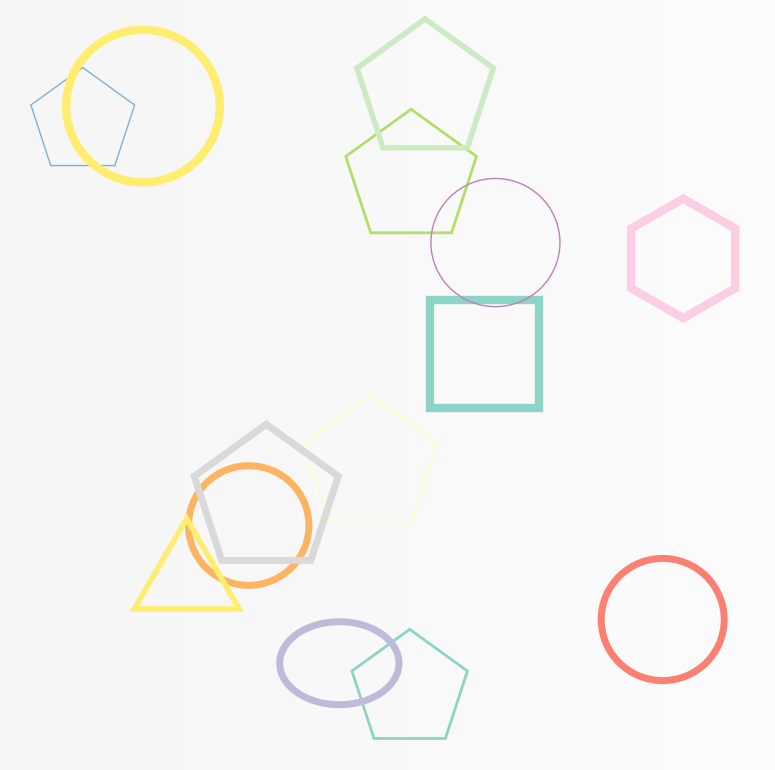[{"shape": "square", "thickness": 3, "radius": 0.35, "center": [0.625, 0.54]}, {"shape": "pentagon", "thickness": 1, "radius": 0.39, "center": [0.529, 0.104]}, {"shape": "pentagon", "thickness": 0.5, "radius": 0.45, "center": [0.478, 0.396]}, {"shape": "oval", "thickness": 2.5, "radius": 0.38, "center": [0.438, 0.139]}, {"shape": "circle", "thickness": 2.5, "radius": 0.4, "center": [0.855, 0.195]}, {"shape": "pentagon", "thickness": 0.5, "radius": 0.35, "center": [0.107, 0.842]}, {"shape": "circle", "thickness": 2.5, "radius": 0.39, "center": [0.321, 0.318]}, {"shape": "pentagon", "thickness": 1, "radius": 0.44, "center": [0.53, 0.769]}, {"shape": "hexagon", "thickness": 3, "radius": 0.39, "center": [0.882, 0.664]}, {"shape": "pentagon", "thickness": 2.5, "radius": 0.49, "center": [0.344, 0.351]}, {"shape": "circle", "thickness": 0.5, "radius": 0.42, "center": [0.639, 0.685]}, {"shape": "pentagon", "thickness": 2, "radius": 0.46, "center": [0.549, 0.883]}, {"shape": "circle", "thickness": 3, "radius": 0.5, "center": [0.184, 0.862]}, {"shape": "triangle", "thickness": 2, "radius": 0.39, "center": [0.241, 0.248]}]